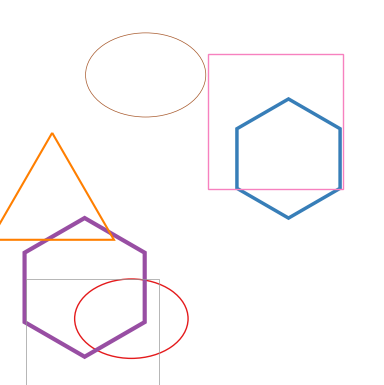[{"shape": "oval", "thickness": 1, "radius": 0.74, "center": [0.341, 0.172]}, {"shape": "hexagon", "thickness": 2.5, "radius": 0.77, "center": [0.749, 0.588]}, {"shape": "hexagon", "thickness": 3, "radius": 0.9, "center": [0.22, 0.254]}, {"shape": "triangle", "thickness": 1.5, "radius": 0.93, "center": [0.136, 0.47]}, {"shape": "oval", "thickness": 0.5, "radius": 0.78, "center": [0.378, 0.805]}, {"shape": "square", "thickness": 1, "radius": 0.88, "center": [0.715, 0.684]}, {"shape": "square", "thickness": 0.5, "radius": 0.86, "center": [0.24, 0.101]}]